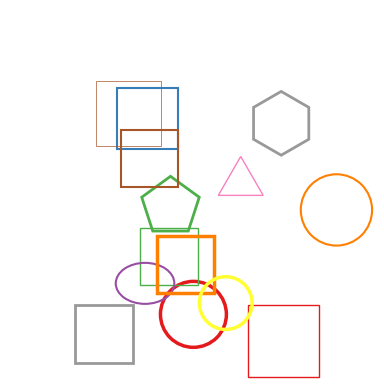[{"shape": "square", "thickness": 1, "radius": 0.46, "center": [0.736, 0.114]}, {"shape": "circle", "thickness": 2.5, "radius": 0.43, "center": [0.502, 0.184]}, {"shape": "square", "thickness": 1.5, "radius": 0.4, "center": [0.383, 0.693]}, {"shape": "square", "thickness": 1, "radius": 0.37, "center": [0.438, 0.334]}, {"shape": "pentagon", "thickness": 2, "radius": 0.39, "center": [0.443, 0.463]}, {"shape": "oval", "thickness": 1.5, "radius": 0.38, "center": [0.377, 0.264]}, {"shape": "circle", "thickness": 1.5, "radius": 0.46, "center": [0.874, 0.455]}, {"shape": "square", "thickness": 2.5, "radius": 0.37, "center": [0.482, 0.313]}, {"shape": "circle", "thickness": 2.5, "radius": 0.34, "center": [0.586, 0.213]}, {"shape": "square", "thickness": 1.5, "radius": 0.37, "center": [0.388, 0.588]}, {"shape": "square", "thickness": 0.5, "radius": 0.42, "center": [0.335, 0.706]}, {"shape": "triangle", "thickness": 1, "radius": 0.34, "center": [0.625, 0.526]}, {"shape": "square", "thickness": 2, "radius": 0.38, "center": [0.271, 0.132]}, {"shape": "hexagon", "thickness": 2, "radius": 0.41, "center": [0.73, 0.68]}]